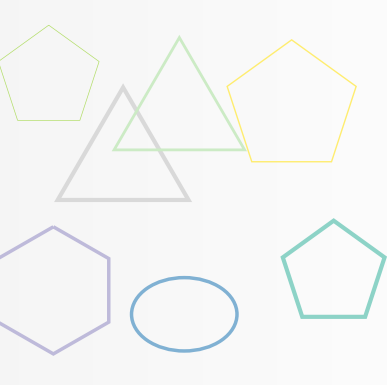[{"shape": "pentagon", "thickness": 3, "radius": 0.69, "center": [0.861, 0.289]}, {"shape": "hexagon", "thickness": 2.5, "radius": 0.83, "center": [0.138, 0.246]}, {"shape": "oval", "thickness": 2.5, "radius": 0.68, "center": [0.476, 0.184]}, {"shape": "pentagon", "thickness": 0.5, "radius": 0.68, "center": [0.126, 0.798]}, {"shape": "triangle", "thickness": 3, "radius": 0.97, "center": [0.318, 0.578]}, {"shape": "triangle", "thickness": 2, "radius": 0.97, "center": [0.463, 0.708]}, {"shape": "pentagon", "thickness": 1, "radius": 0.88, "center": [0.753, 0.721]}]